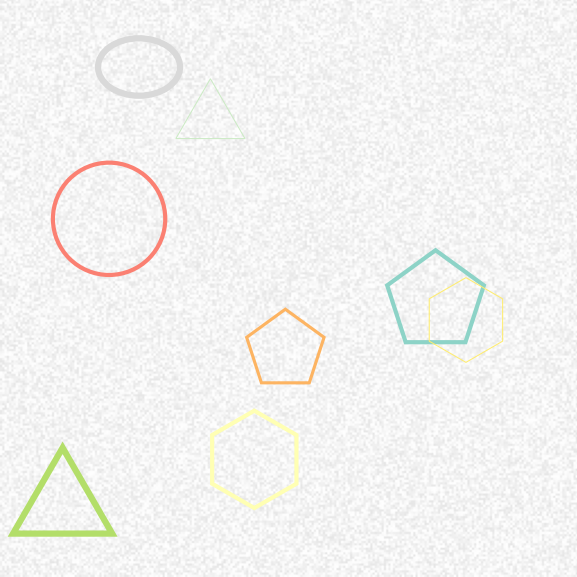[{"shape": "pentagon", "thickness": 2, "radius": 0.44, "center": [0.754, 0.478]}, {"shape": "hexagon", "thickness": 2, "radius": 0.42, "center": [0.44, 0.204]}, {"shape": "circle", "thickness": 2, "radius": 0.49, "center": [0.189, 0.62]}, {"shape": "pentagon", "thickness": 1.5, "radius": 0.35, "center": [0.494, 0.393]}, {"shape": "triangle", "thickness": 3, "radius": 0.5, "center": [0.108, 0.125]}, {"shape": "oval", "thickness": 3, "radius": 0.35, "center": [0.241, 0.883]}, {"shape": "triangle", "thickness": 0.5, "radius": 0.35, "center": [0.364, 0.794]}, {"shape": "hexagon", "thickness": 0.5, "radius": 0.37, "center": [0.807, 0.445]}]